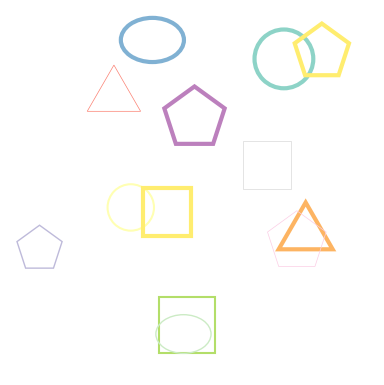[{"shape": "circle", "thickness": 3, "radius": 0.38, "center": [0.737, 0.847]}, {"shape": "circle", "thickness": 1.5, "radius": 0.3, "center": [0.34, 0.461]}, {"shape": "pentagon", "thickness": 1, "radius": 0.31, "center": [0.103, 0.353]}, {"shape": "triangle", "thickness": 0.5, "radius": 0.4, "center": [0.296, 0.751]}, {"shape": "oval", "thickness": 3, "radius": 0.41, "center": [0.396, 0.896]}, {"shape": "triangle", "thickness": 3, "radius": 0.41, "center": [0.794, 0.393]}, {"shape": "square", "thickness": 1.5, "radius": 0.37, "center": [0.486, 0.155]}, {"shape": "pentagon", "thickness": 0.5, "radius": 0.4, "center": [0.771, 0.373]}, {"shape": "square", "thickness": 0.5, "radius": 0.32, "center": [0.694, 0.572]}, {"shape": "pentagon", "thickness": 3, "radius": 0.41, "center": [0.505, 0.693]}, {"shape": "oval", "thickness": 1, "radius": 0.36, "center": [0.477, 0.132]}, {"shape": "square", "thickness": 3, "radius": 0.31, "center": [0.434, 0.45]}, {"shape": "pentagon", "thickness": 3, "radius": 0.37, "center": [0.836, 0.865]}]